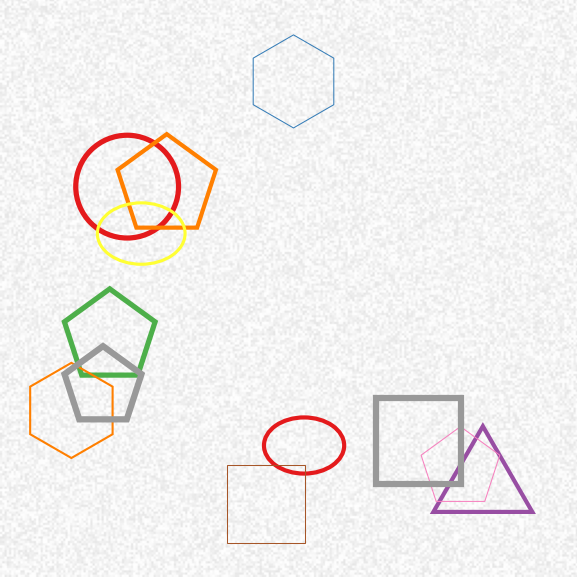[{"shape": "oval", "thickness": 2, "radius": 0.35, "center": [0.527, 0.228]}, {"shape": "circle", "thickness": 2.5, "radius": 0.44, "center": [0.22, 0.676]}, {"shape": "hexagon", "thickness": 0.5, "radius": 0.4, "center": [0.508, 0.858]}, {"shape": "pentagon", "thickness": 2.5, "radius": 0.41, "center": [0.19, 0.416]}, {"shape": "triangle", "thickness": 2, "radius": 0.49, "center": [0.836, 0.162]}, {"shape": "pentagon", "thickness": 2, "radius": 0.45, "center": [0.289, 0.677]}, {"shape": "hexagon", "thickness": 1, "radius": 0.41, "center": [0.124, 0.288]}, {"shape": "oval", "thickness": 1.5, "radius": 0.38, "center": [0.245, 0.595]}, {"shape": "square", "thickness": 0.5, "radius": 0.34, "center": [0.46, 0.126]}, {"shape": "pentagon", "thickness": 0.5, "radius": 0.36, "center": [0.797, 0.189]}, {"shape": "square", "thickness": 3, "radius": 0.37, "center": [0.725, 0.236]}, {"shape": "pentagon", "thickness": 3, "radius": 0.35, "center": [0.178, 0.33]}]